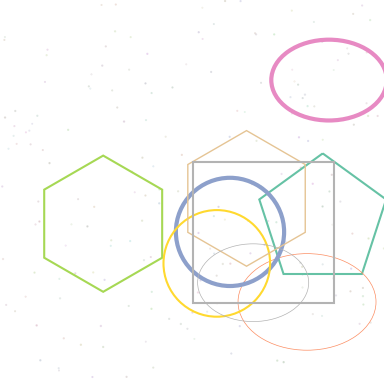[{"shape": "pentagon", "thickness": 1.5, "radius": 0.87, "center": [0.838, 0.428]}, {"shape": "oval", "thickness": 0.5, "radius": 0.9, "center": [0.797, 0.216]}, {"shape": "circle", "thickness": 3, "radius": 0.7, "center": [0.597, 0.398]}, {"shape": "oval", "thickness": 3, "radius": 0.75, "center": [0.855, 0.792]}, {"shape": "hexagon", "thickness": 1.5, "radius": 0.88, "center": [0.268, 0.419]}, {"shape": "circle", "thickness": 1.5, "radius": 0.69, "center": [0.563, 0.316]}, {"shape": "hexagon", "thickness": 1, "radius": 0.88, "center": [0.64, 0.485]}, {"shape": "oval", "thickness": 0.5, "radius": 0.72, "center": [0.658, 0.266]}, {"shape": "square", "thickness": 1.5, "radius": 0.92, "center": [0.686, 0.396]}]